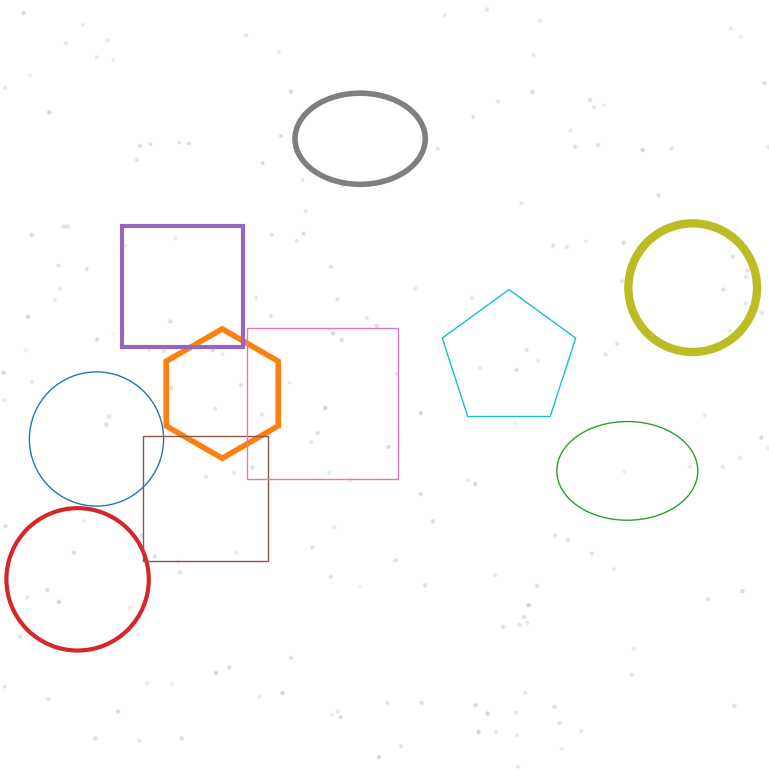[{"shape": "circle", "thickness": 0.5, "radius": 0.44, "center": [0.125, 0.43]}, {"shape": "hexagon", "thickness": 2, "radius": 0.42, "center": [0.289, 0.489]}, {"shape": "oval", "thickness": 0.5, "radius": 0.46, "center": [0.815, 0.388]}, {"shape": "circle", "thickness": 1.5, "radius": 0.46, "center": [0.101, 0.248]}, {"shape": "square", "thickness": 1.5, "radius": 0.39, "center": [0.237, 0.628]}, {"shape": "square", "thickness": 0.5, "radius": 0.41, "center": [0.267, 0.353]}, {"shape": "square", "thickness": 0.5, "radius": 0.49, "center": [0.418, 0.476]}, {"shape": "oval", "thickness": 2, "radius": 0.42, "center": [0.468, 0.82]}, {"shape": "circle", "thickness": 3, "radius": 0.42, "center": [0.9, 0.626]}, {"shape": "pentagon", "thickness": 0.5, "radius": 0.46, "center": [0.661, 0.533]}]